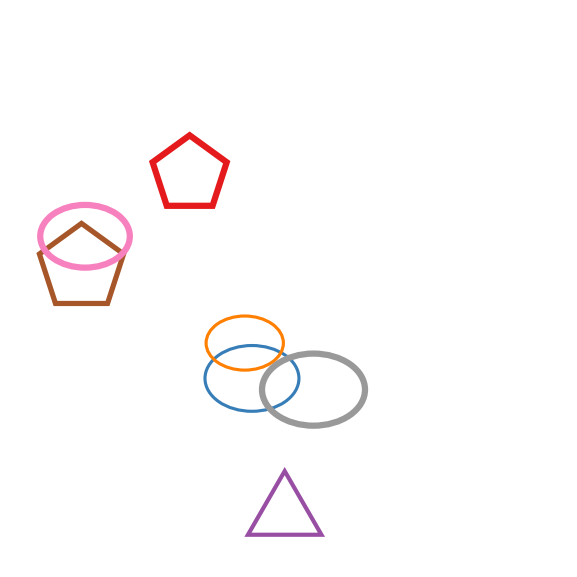[{"shape": "pentagon", "thickness": 3, "radius": 0.34, "center": [0.328, 0.697]}, {"shape": "oval", "thickness": 1.5, "radius": 0.41, "center": [0.436, 0.344]}, {"shape": "triangle", "thickness": 2, "radius": 0.37, "center": [0.493, 0.11]}, {"shape": "oval", "thickness": 1.5, "radius": 0.33, "center": [0.424, 0.405]}, {"shape": "pentagon", "thickness": 2.5, "radius": 0.38, "center": [0.141, 0.536]}, {"shape": "oval", "thickness": 3, "radius": 0.39, "center": [0.147, 0.59]}, {"shape": "oval", "thickness": 3, "radius": 0.45, "center": [0.543, 0.324]}]